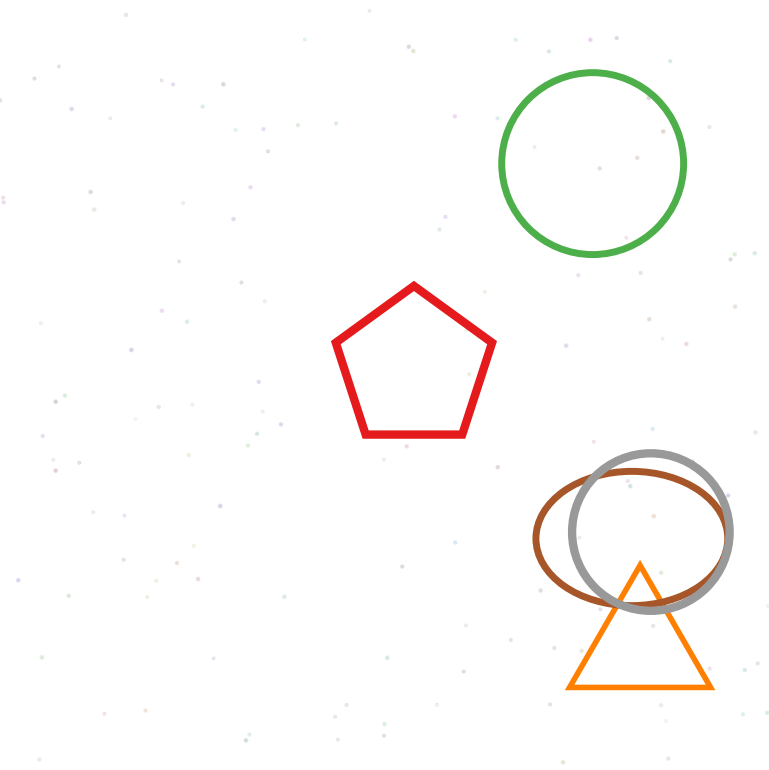[{"shape": "pentagon", "thickness": 3, "radius": 0.53, "center": [0.538, 0.522]}, {"shape": "circle", "thickness": 2.5, "radius": 0.59, "center": [0.77, 0.788]}, {"shape": "triangle", "thickness": 2, "radius": 0.53, "center": [0.831, 0.16]}, {"shape": "oval", "thickness": 2.5, "radius": 0.62, "center": [0.821, 0.301]}, {"shape": "circle", "thickness": 3, "radius": 0.51, "center": [0.845, 0.309]}]